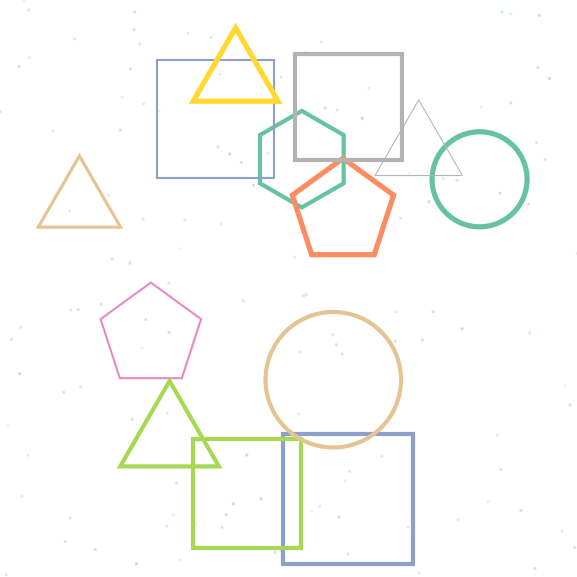[{"shape": "circle", "thickness": 2.5, "radius": 0.41, "center": [0.83, 0.689]}, {"shape": "hexagon", "thickness": 2, "radius": 0.42, "center": [0.523, 0.724]}, {"shape": "pentagon", "thickness": 2.5, "radius": 0.46, "center": [0.594, 0.633]}, {"shape": "square", "thickness": 2, "radius": 0.56, "center": [0.602, 0.135]}, {"shape": "square", "thickness": 1, "radius": 0.51, "center": [0.373, 0.793]}, {"shape": "pentagon", "thickness": 1, "radius": 0.46, "center": [0.261, 0.418]}, {"shape": "triangle", "thickness": 2, "radius": 0.49, "center": [0.294, 0.241]}, {"shape": "square", "thickness": 2, "radius": 0.47, "center": [0.428, 0.145]}, {"shape": "triangle", "thickness": 2.5, "radius": 0.42, "center": [0.408, 0.866]}, {"shape": "circle", "thickness": 2, "radius": 0.59, "center": [0.577, 0.342]}, {"shape": "triangle", "thickness": 1.5, "radius": 0.41, "center": [0.137, 0.647]}, {"shape": "square", "thickness": 2, "radius": 0.46, "center": [0.604, 0.814]}, {"shape": "triangle", "thickness": 0.5, "radius": 0.44, "center": [0.725, 0.739]}]